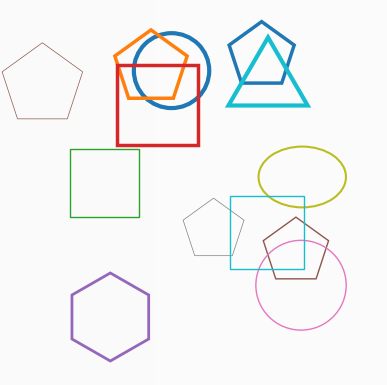[{"shape": "circle", "thickness": 3, "radius": 0.49, "center": [0.443, 0.817]}, {"shape": "pentagon", "thickness": 2.5, "radius": 0.44, "center": [0.675, 0.856]}, {"shape": "pentagon", "thickness": 2.5, "radius": 0.49, "center": [0.39, 0.824]}, {"shape": "square", "thickness": 1, "radius": 0.44, "center": [0.27, 0.525]}, {"shape": "square", "thickness": 2.5, "radius": 0.52, "center": [0.406, 0.727]}, {"shape": "hexagon", "thickness": 2, "radius": 0.57, "center": [0.285, 0.177]}, {"shape": "pentagon", "thickness": 0.5, "radius": 0.55, "center": [0.109, 0.78]}, {"shape": "pentagon", "thickness": 1, "radius": 0.44, "center": [0.764, 0.347]}, {"shape": "circle", "thickness": 1, "radius": 0.58, "center": [0.777, 0.259]}, {"shape": "pentagon", "thickness": 0.5, "radius": 0.41, "center": [0.551, 0.403]}, {"shape": "oval", "thickness": 1.5, "radius": 0.56, "center": [0.78, 0.54]}, {"shape": "square", "thickness": 1, "radius": 0.47, "center": [0.689, 0.397]}, {"shape": "triangle", "thickness": 3, "radius": 0.59, "center": [0.692, 0.785]}]